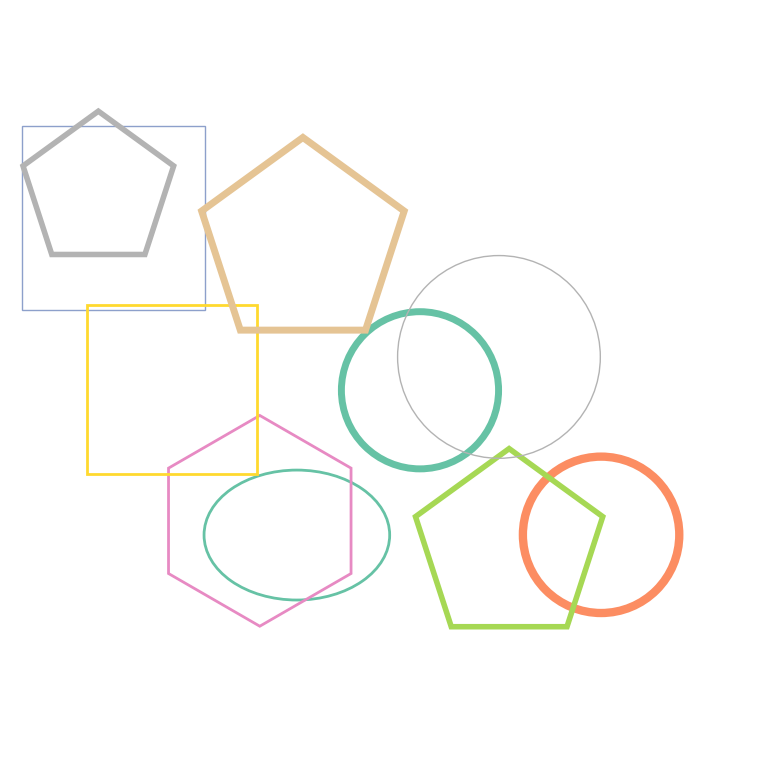[{"shape": "circle", "thickness": 2.5, "radius": 0.51, "center": [0.545, 0.493]}, {"shape": "oval", "thickness": 1, "radius": 0.6, "center": [0.386, 0.305]}, {"shape": "circle", "thickness": 3, "radius": 0.51, "center": [0.781, 0.305]}, {"shape": "square", "thickness": 0.5, "radius": 0.6, "center": [0.147, 0.717]}, {"shape": "hexagon", "thickness": 1, "radius": 0.68, "center": [0.337, 0.324]}, {"shape": "pentagon", "thickness": 2, "radius": 0.64, "center": [0.661, 0.29]}, {"shape": "square", "thickness": 1, "radius": 0.55, "center": [0.223, 0.494]}, {"shape": "pentagon", "thickness": 2.5, "radius": 0.69, "center": [0.393, 0.683]}, {"shape": "pentagon", "thickness": 2, "radius": 0.51, "center": [0.128, 0.753]}, {"shape": "circle", "thickness": 0.5, "radius": 0.66, "center": [0.648, 0.536]}]